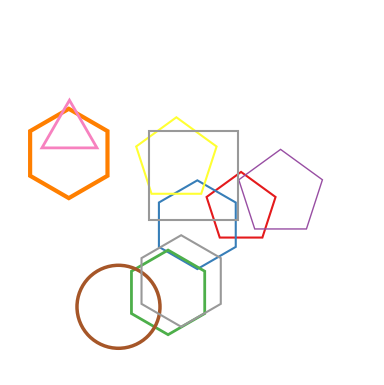[{"shape": "pentagon", "thickness": 1.5, "radius": 0.47, "center": [0.626, 0.459]}, {"shape": "hexagon", "thickness": 1.5, "radius": 0.58, "center": [0.513, 0.416]}, {"shape": "hexagon", "thickness": 2, "radius": 0.55, "center": [0.437, 0.241]}, {"shape": "pentagon", "thickness": 1, "radius": 0.57, "center": [0.729, 0.498]}, {"shape": "hexagon", "thickness": 3, "radius": 0.58, "center": [0.179, 0.601]}, {"shape": "pentagon", "thickness": 1.5, "radius": 0.55, "center": [0.458, 0.586]}, {"shape": "circle", "thickness": 2.5, "radius": 0.54, "center": [0.308, 0.203]}, {"shape": "triangle", "thickness": 2, "radius": 0.41, "center": [0.18, 0.657]}, {"shape": "hexagon", "thickness": 1.5, "radius": 0.59, "center": [0.471, 0.27]}, {"shape": "square", "thickness": 1.5, "radius": 0.58, "center": [0.502, 0.544]}]